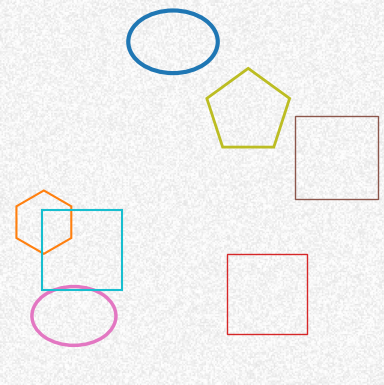[{"shape": "oval", "thickness": 3, "radius": 0.58, "center": [0.449, 0.891]}, {"shape": "hexagon", "thickness": 1.5, "radius": 0.41, "center": [0.114, 0.423]}, {"shape": "square", "thickness": 1, "radius": 0.52, "center": [0.693, 0.237]}, {"shape": "square", "thickness": 1, "radius": 0.54, "center": [0.874, 0.59]}, {"shape": "oval", "thickness": 2.5, "radius": 0.55, "center": [0.192, 0.179]}, {"shape": "pentagon", "thickness": 2, "radius": 0.57, "center": [0.645, 0.709]}, {"shape": "square", "thickness": 1.5, "radius": 0.52, "center": [0.214, 0.35]}]